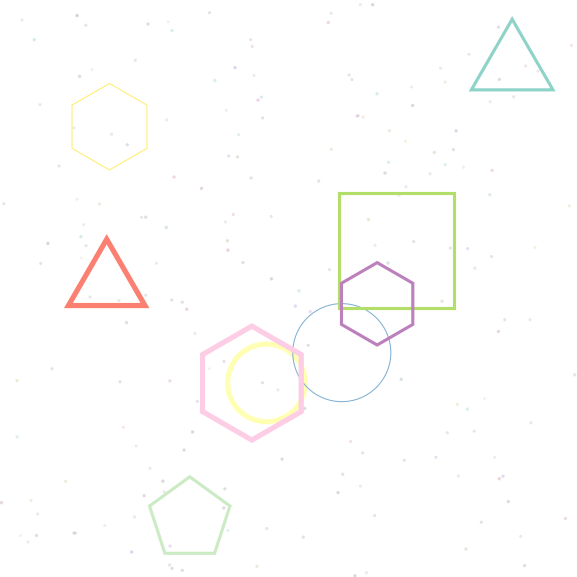[{"shape": "triangle", "thickness": 1.5, "radius": 0.41, "center": [0.887, 0.884]}, {"shape": "circle", "thickness": 2.5, "radius": 0.34, "center": [0.461, 0.336]}, {"shape": "triangle", "thickness": 2.5, "radius": 0.38, "center": [0.185, 0.508]}, {"shape": "circle", "thickness": 0.5, "radius": 0.42, "center": [0.592, 0.388]}, {"shape": "square", "thickness": 1.5, "radius": 0.5, "center": [0.686, 0.565]}, {"shape": "hexagon", "thickness": 2.5, "radius": 0.49, "center": [0.436, 0.336]}, {"shape": "hexagon", "thickness": 1.5, "radius": 0.36, "center": [0.653, 0.473]}, {"shape": "pentagon", "thickness": 1.5, "radius": 0.37, "center": [0.329, 0.1]}, {"shape": "hexagon", "thickness": 0.5, "radius": 0.37, "center": [0.19, 0.78]}]